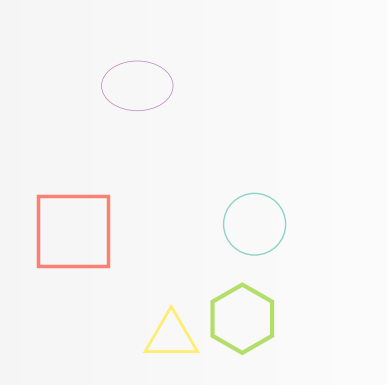[{"shape": "circle", "thickness": 1, "radius": 0.4, "center": [0.657, 0.418]}, {"shape": "square", "thickness": 2.5, "radius": 0.45, "center": [0.187, 0.4]}, {"shape": "hexagon", "thickness": 3, "radius": 0.44, "center": [0.625, 0.172]}, {"shape": "oval", "thickness": 0.5, "radius": 0.46, "center": [0.354, 0.777]}, {"shape": "triangle", "thickness": 2, "radius": 0.39, "center": [0.442, 0.126]}]